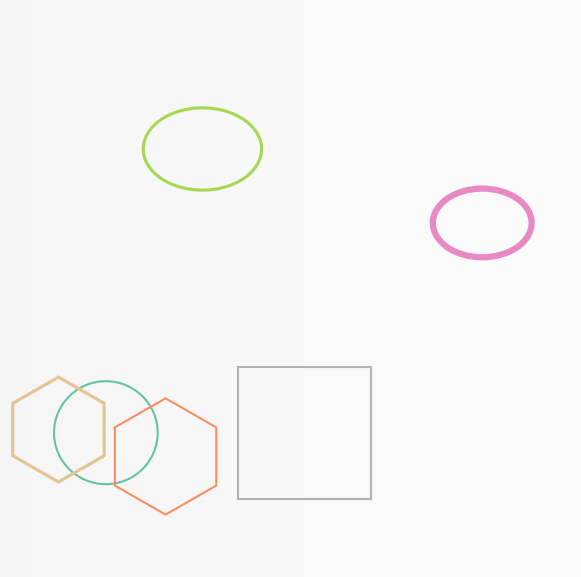[{"shape": "circle", "thickness": 1, "radius": 0.45, "center": [0.182, 0.25]}, {"shape": "hexagon", "thickness": 1, "radius": 0.5, "center": [0.285, 0.209]}, {"shape": "oval", "thickness": 3, "radius": 0.42, "center": [0.83, 0.613]}, {"shape": "oval", "thickness": 1.5, "radius": 0.51, "center": [0.348, 0.741]}, {"shape": "hexagon", "thickness": 1.5, "radius": 0.45, "center": [0.101, 0.255]}, {"shape": "square", "thickness": 1, "radius": 0.57, "center": [0.524, 0.249]}]